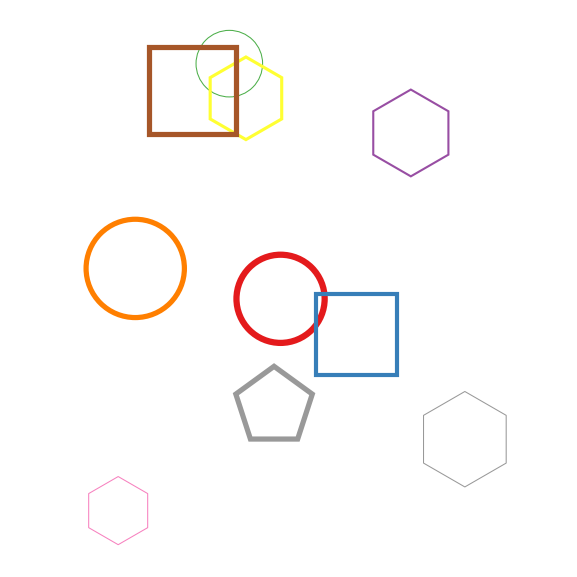[{"shape": "circle", "thickness": 3, "radius": 0.38, "center": [0.486, 0.482]}, {"shape": "square", "thickness": 2, "radius": 0.35, "center": [0.618, 0.421]}, {"shape": "circle", "thickness": 0.5, "radius": 0.29, "center": [0.397, 0.889]}, {"shape": "hexagon", "thickness": 1, "radius": 0.38, "center": [0.711, 0.769]}, {"shape": "circle", "thickness": 2.5, "radius": 0.43, "center": [0.234, 0.534]}, {"shape": "hexagon", "thickness": 1.5, "radius": 0.36, "center": [0.426, 0.829]}, {"shape": "square", "thickness": 2.5, "radius": 0.38, "center": [0.334, 0.842]}, {"shape": "hexagon", "thickness": 0.5, "radius": 0.29, "center": [0.205, 0.115]}, {"shape": "pentagon", "thickness": 2.5, "radius": 0.35, "center": [0.475, 0.295]}, {"shape": "hexagon", "thickness": 0.5, "radius": 0.41, "center": [0.805, 0.239]}]